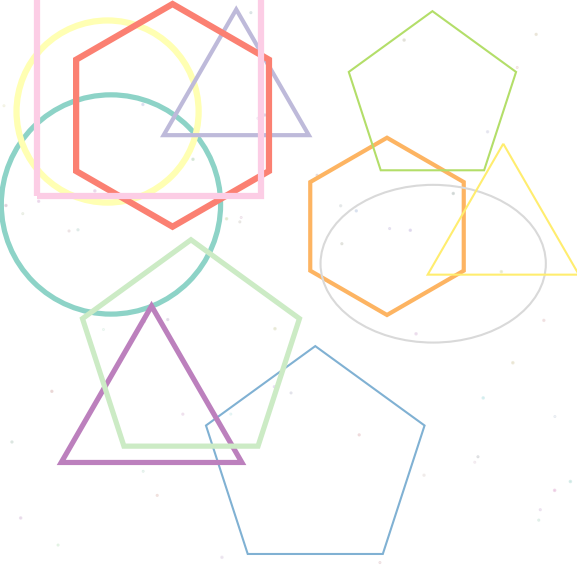[{"shape": "circle", "thickness": 2.5, "radius": 0.95, "center": [0.192, 0.645]}, {"shape": "circle", "thickness": 3, "radius": 0.79, "center": [0.186, 0.806]}, {"shape": "triangle", "thickness": 2, "radius": 0.73, "center": [0.409, 0.838]}, {"shape": "hexagon", "thickness": 3, "radius": 0.96, "center": [0.299, 0.799]}, {"shape": "pentagon", "thickness": 1, "radius": 0.99, "center": [0.546, 0.201]}, {"shape": "hexagon", "thickness": 2, "radius": 0.77, "center": [0.67, 0.607]}, {"shape": "pentagon", "thickness": 1, "radius": 0.76, "center": [0.749, 0.827]}, {"shape": "square", "thickness": 3, "radius": 0.97, "center": [0.258, 0.855]}, {"shape": "oval", "thickness": 1, "radius": 0.98, "center": [0.75, 0.542]}, {"shape": "triangle", "thickness": 2.5, "radius": 0.9, "center": [0.262, 0.289]}, {"shape": "pentagon", "thickness": 2.5, "radius": 0.99, "center": [0.331, 0.386]}, {"shape": "triangle", "thickness": 1, "radius": 0.76, "center": [0.871, 0.599]}]